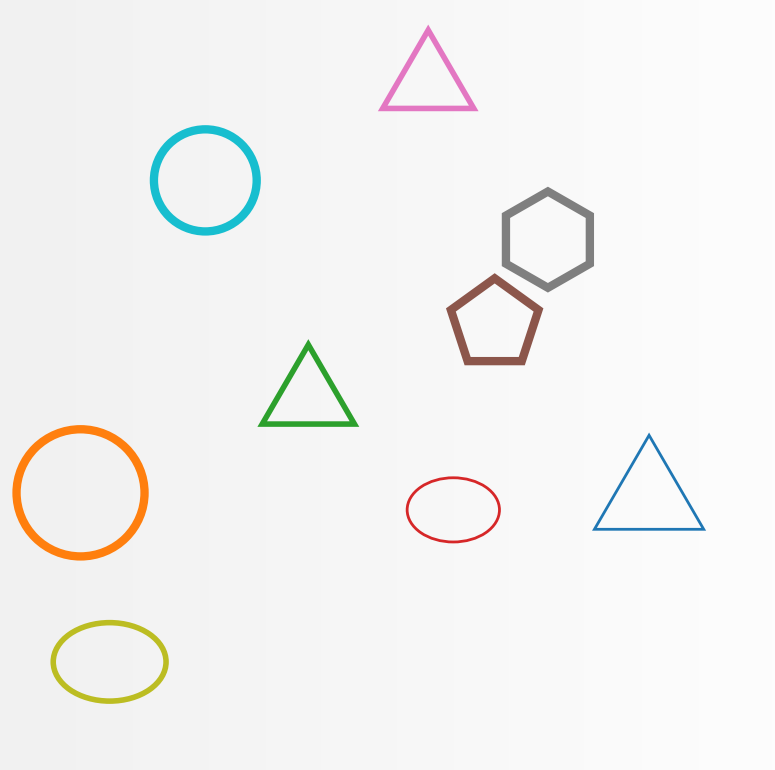[{"shape": "triangle", "thickness": 1, "radius": 0.41, "center": [0.838, 0.353]}, {"shape": "circle", "thickness": 3, "radius": 0.41, "center": [0.104, 0.36]}, {"shape": "triangle", "thickness": 2, "radius": 0.34, "center": [0.398, 0.484]}, {"shape": "oval", "thickness": 1, "radius": 0.3, "center": [0.585, 0.338]}, {"shape": "pentagon", "thickness": 3, "radius": 0.3, "center": [0.638, 0.579]}, {"shape": "triangle", "thickness": 2, "radius": 0.34, "center": [0.553, 0.893]}, {"shape": "hexagon", "thickness": 3, "radius": 0.31, "center": [0.707, 0.689]}, {"shape": "oval", "thickness": 2, "radius": 0.36, "center": [0.141, 0.14]}, {"shape": "circle", "thickness": 3, "radius": 0.33, "center": [0.265, 0.766]}]